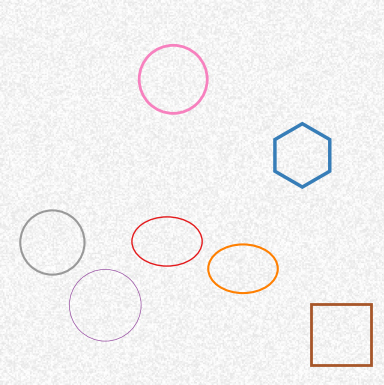[{"shape": "oval", "thickness": 1, "radius": 0.46, "center": [0.434, 0.373]}, {"shape": "hexagon", "thickness": 2.5, "radius": 0.41, "center": [0.785, 0.596]}, {"shape": "circle", "thickness": 0.5, "radius": 0.47, "center": [0.273, 0.207]}, {"shape": "oval", "thickness": 1.5, "radius": 0.45, "center": [0.631, 0.302]}, {"shape": "square", "thickness": 2, "radius": 0.39, "center": [0.886, 0.132]}, {"shape": "circle", "thickness": 2, "radius": 0.44, "center": [0.45, 0.794]}, {"shape": "circle", "thickness": 1.5, "radius": 0.42, "center": [0.136, 0.37]}]